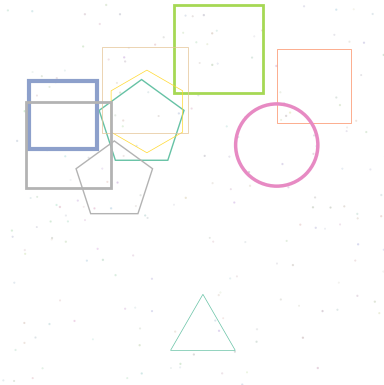[{"shape": "pentagon", "thickness": 1, "radius": 0.58, "center": [0.368, 0.677]}, {"shape": "triangle", "thickness": 0.5, "radius": 0.49, "center": [0.527, 0.139]}, {"shape": "square", "thickness": 0.5, "radius": 0.48, "center": [0.816, 0.777]}, {"shape": "square", "thickness": 3, "radius": 0.44, "center": [0.163, 0.702]}, {"shape": "circle", "thickness": 2.5, "radius": 0.53, "center": [0.719, 0.623]}, {"shape": "square", "thickness": 2, "radius": 0.57, "center": [0.567, 0.874]}, {"shape": "hexagon", "thickness": 0.5, "radius": 0.54, "center": [0.382, 0.711]}, {"shape": "square", "thickness": 0.5, "radius": 0.56, "center": [0.377, 0.766]}, {"shape": "pentagon", "thickness": 1, "radius": 0.52, "center": [0.297, 0.529]}, {"shape": "square", "thickness": 2, "radius": 0.55, "center": [0.178, 0.624]}]